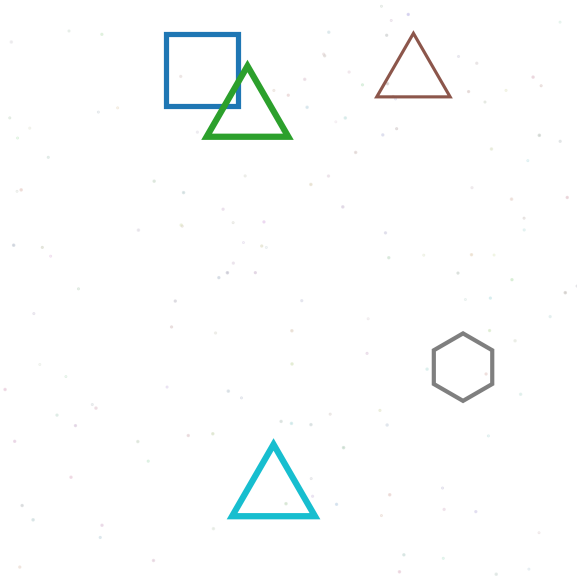[{"shape": "square", "thickness": 2.5, "radius": 0.31, "center": [0.35, 0.878]}, {"shape": "triangle", "thickness": 3, "radius": 0.41, "center": [0.429, 0.803]}, {"shape": "triangle", "thickness": 1.5, "radius": 0.37, "center": [0.716, 0.868]}, {"shape": "hexagon", "thickness": 2, "radius": 0.29, "center": [0.802, 0.363]}, {"shape": "triangle", "thickness": 3, "radius": 0.41, "center": [0.474, 0.147]}]